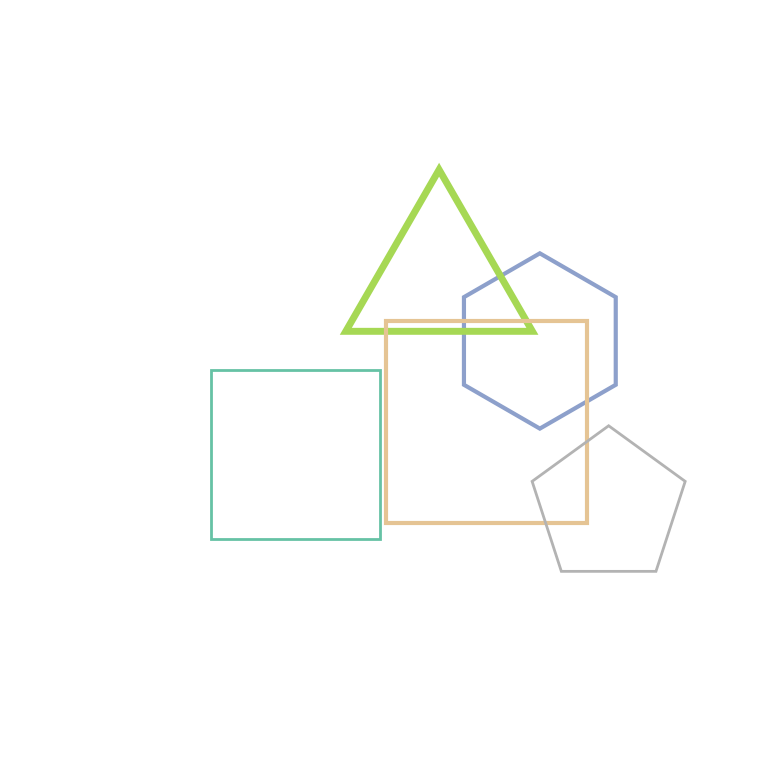[{"shape": "square", "thickness": 1, "radius": 0.55, "center": [0.384, 0.41]}, {"shape": "hexagon", "thickness": 1.5, "radius": 0.57, "center": [0.701, 0.557]}, {"shape": "triangle", "thickness": 2.5, "radius": 0.7, "center": [0.57, 0.64]}, {"shape": "square", "thickness": 1.5, "radius": 0.65, "center": [0.631, 0.452]}, {"shape": "pentagon", "thickness": 1, "radius": 0.52, "center": [0.79, 0.343]}]